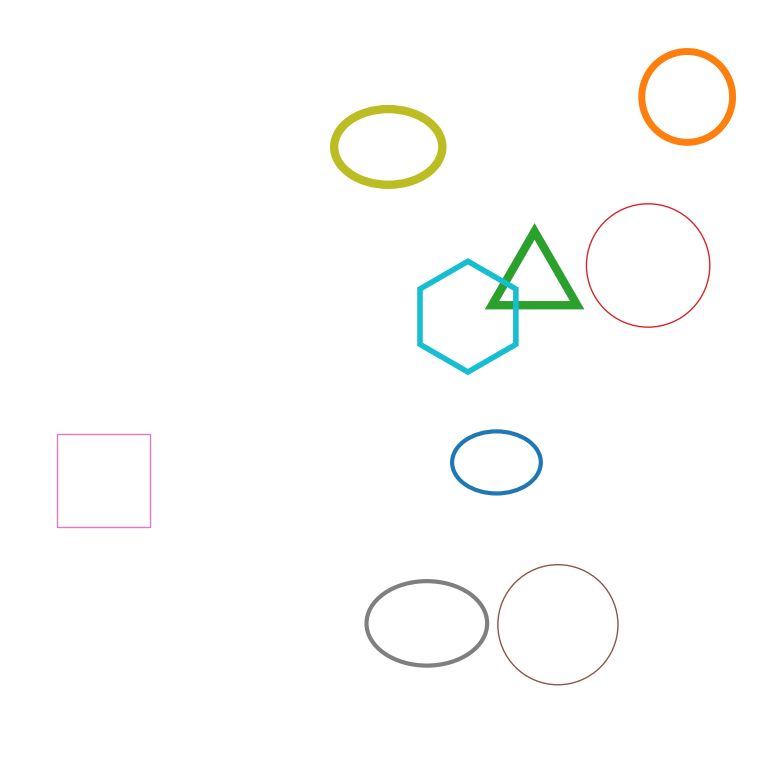[{"shape": "oval", "thickness": 1.5, "radius": 0.29, "center": [0.645, 0.399]}, {"shape": "circle", "thickness": 2.5, "radius": 0.29, "center": [0.892, 0.874]}, {"shape": "triangle", "thickness": 3, "radius": 0.32, "center": [0.694, 0.636]}, {"shape": "circle", "thickness": 0.5, "radius": 0.4, "center": [0.842, 0.655]}, {"shape": "circle", "thickness": 0.5, "radius": 0.39, "center": [0.725, 0.189]}, {"shape": "square", "thickness": 0.5, "radius": 0.3, "center": [0.134, 0.376]}, {"shape": "oval", "thickness": 1.5, "radius": 0.39, "center": [0.554, 0.19]}, {"shape": "oval", "thickness": 3, "radius": 0.35, "center": [0.504, 0.809]}, {"shape": "hexagon", "thickness": 2, "radius": 0.36, "center": [0.608, 0.589]}]